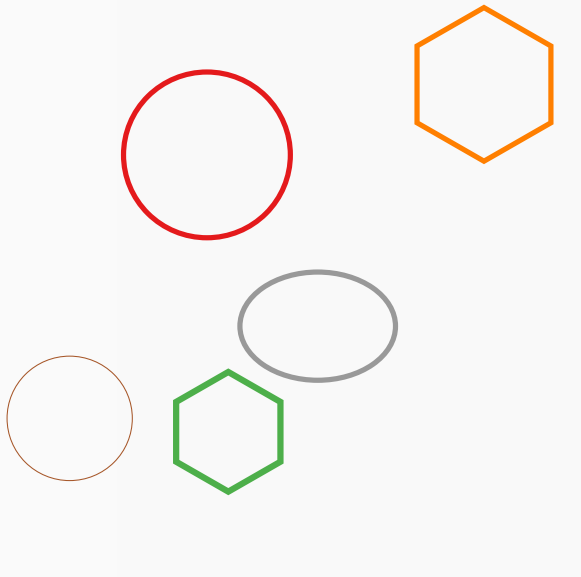[{"shape": "circle", "thickness": 2.5, "radius": 0.72, "center": [0.356, 0.731]}, {"shape": "hexagon", "thickness": 3, "radius": 0.52, "center": [0.393, 0.251]}, {"shape": "hexagon", "thickness": 2.5, "radius": 0.66, "center": [0.833, 0.853]}, {"shape": "circle", "thickness": 0.5, "radius": 0.54, "center": [0.12, 0.275]}, {"shape": "oval", "thickness": 2.5, "radius": 0.67, "center": [0.547, 0.434]}]